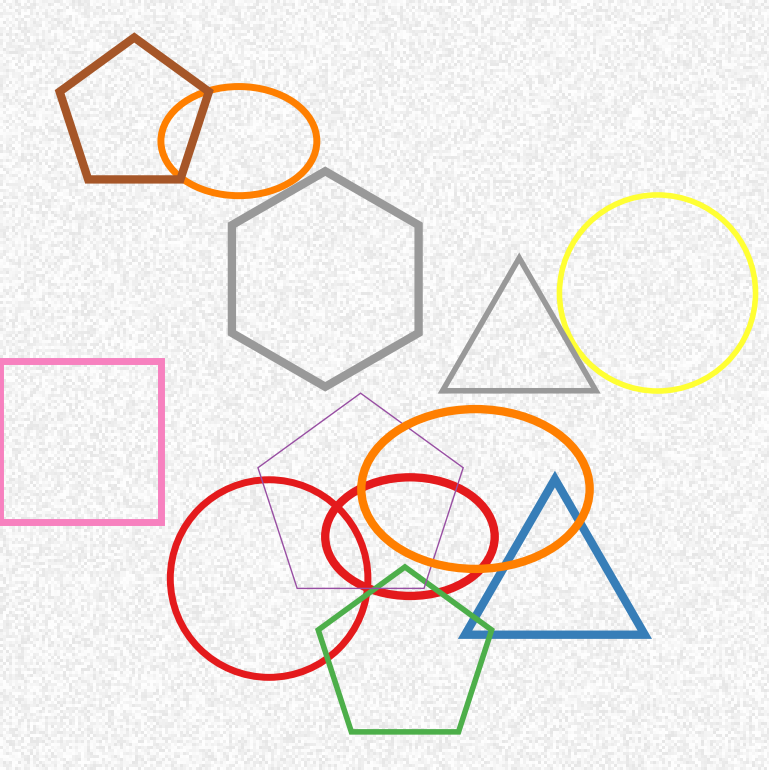[{"shape": "circle", "thickness": 2.5, "radius": 0.64, "center": [0.349, 0.249]}, {"shape": "oval", "thickness": 3, "radius": 0.55, "center": [0.532, 0.303]}, {"shape": "triangle", "thickness": 3, "radius": 0.67, "center": [0.721, 0.243]}, {"shape": "pentagon", "thickness": 2, "radius": 0.59, "center": [0.526, 0.145]}, {"shape": "pentagon", "thickness": 0.5, "radius": 0.7, "center": [0.468, 0.349]}, {"shape": "oval", "thickness": 3, "radius": 0.74, "center": [0.618, 0.365]}, {"shape": "oval", "thickness": 2.5, "radius": 0.51, "center": [0.31, 0.817]}, {"shape": "circle", "thickness": 2, "radius": 0.64, "center": [0.854, 0.62]}, {"shape": "pentagon", "thickness": 3, "radius": 0.51, "center": [0.174, 0.849]}, {"shape": "square", "thickness": 2.5, "radius": 0.52, "center": [0.104, 0.426]}, {"shape": "triangle", "thickness": 2, "radius": 0.57, "center": [0.674, 0.55]}, {"shape": "hexagon", "thickness": 3, "radius": 0.7, "center": [0.422, 0.638]}]